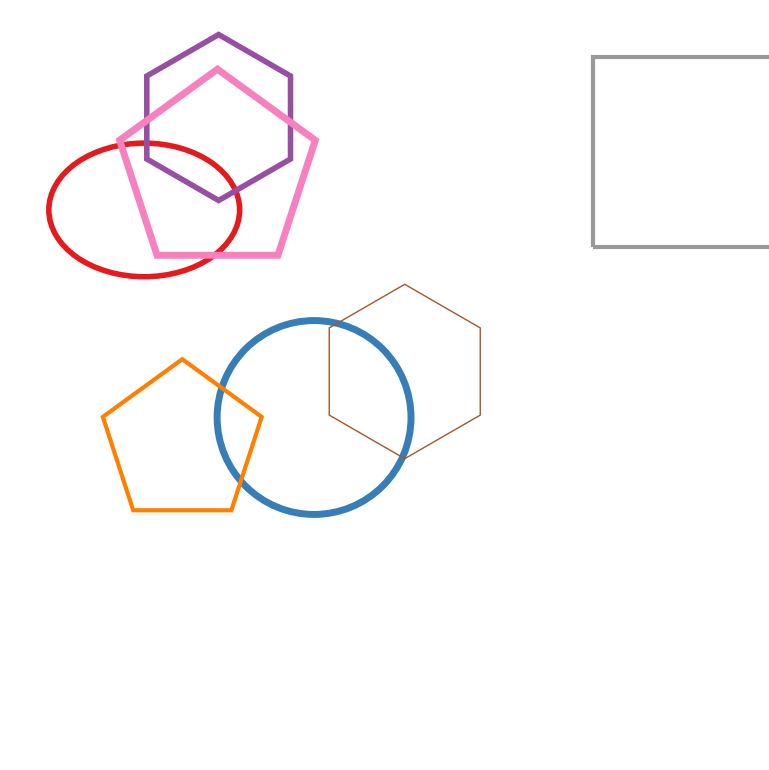[{"shape": "oval", "thickness": 2, "radius": 0.62, "center": [0.187, 0.727]}, {"shape": "circle", "thickness": 2.5, "radius": 0.63, "center": [0.408, 0.458]}, {"shape": "hexagon", "thickness": 2, "radius": 0.54, "center": [0.284, 0.847]}, {"shape": "pentagon", "thickness": 1.5, "radius": 0.54, "center": [0.237, 0.425]}, {"shape": "hexagon", "thickness": 0.5, "radius": 0.57, "center": [0.526, 0.518]}, {"shape": "pentagon", "thickness": 2.5, "radius": 0.67, "center": [0.282, 0.777]}, {"shape": "square", "thickness": 1.5, "radius": 0.62, "center": [0.894, 0.803]}]